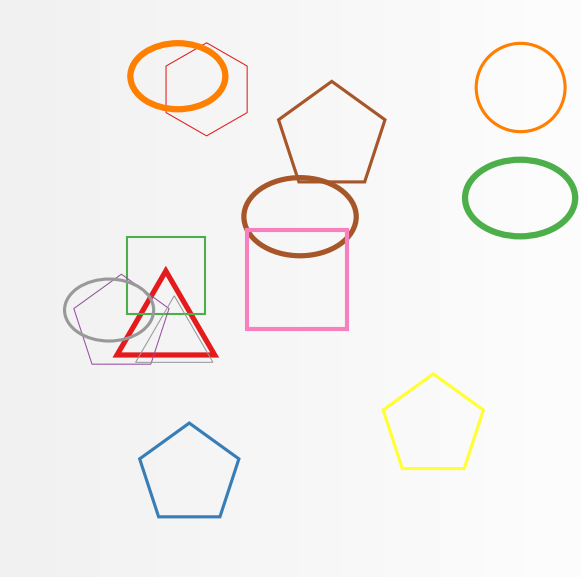[{"shape": "hexagon", "thickness": 0.5, "radius": 0.4, "center": [0.355, 0.844]}, {"shape": "triangle", "thickness": 2.5, "radius": 0.49, "center": [0.285, 0.433]}, {"shape": "pentagon", "thickness": 1.5, "radius": 0.45, "center": [0.326, 0.177]}, {"shape": "oval", "thickness": 3, "radius": 0.47, "center": [0.895, 0.656]}, {"shape": "square", "thickness": 1, "radius": 0.34, "center": [0.286, 0.522]}, {"shape": "pentagon", "thickness": 0.5, "radius": 0.43, "center": [0.209, 0.438]}, {"shape": "circle", "thickness": 1.5, "radius": 0.38, "center": [0.896, 0.848]}, {"shape": "oval", "thickness": 3, "radius": 0.41, "center": [0.306, 0.867]}, {"shape": "pentagon", "thickness": 1.5, "radius": 0.45, "center": [0.745, 0.261]}, {"shape": "oval", "thickness": 2.5, "radius": 0.48, "center": [0.516, 0.624]}, {"shape": "pentagon", "thickness": 1.5, "radius": 0.48, "center": [0.571, 0.762]}, {"shape": "square", "thickness": 2, "radius": 0.43, "center": [0.512, 0.515]}, {"shape": "triangle", "thickness": 0.5, "radius": 0.38, "center": [0.3, 0.41]}, {"shape": "oval", "thickness": 1.5, "radius": 0.38, "center": [0.188, 0.462]}]